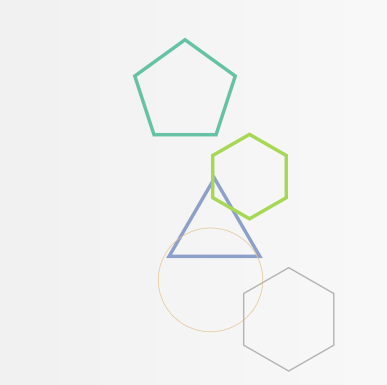[{"shape": "pentagon", "thickness": 2.5, "radius": 0.68, "center": [0.477, 0.76]}, {"shape": "triangle", "thickness": 2.5, "radius": 0.68, "center": [0.553, 0.402]}, {"shape": "hexagon", "thickness": 2.5, "radius": 0.55, "center": [0.644, 0.541]}, {"shape": "circle", "thickness": 0.5, "radius": 0.67, "center": [0.543, 0.273]}, {"shape": "hexagon", "thickness": 1, "radius": 0.67, "center": [0.745, 0.17]}]